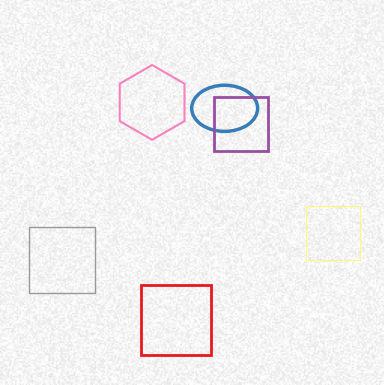[{"shape": "square", "thickness": 2, "radius": 0.45, "center": [0.457, 0.169]}, {"shape": "oval", "thickness": 2.5, "radius": 0.43, "center": [0.584, 0.719]}, {"shape": "square", "thickness": 2, "radius": 0.35, "center": [0.626, 0.677]}, {"shape": "square", "thickness": 0.5, "radius": 0.35, "center": [0.865, 0.396]}, {"shape": "hexagon", "thickness": 1.5, "radius": 0.49, "center": [0.395, 0.734]}, {"shape": "square", "thickness": 1, "radius": 0.43, "center": [0.161, 0.325]}]